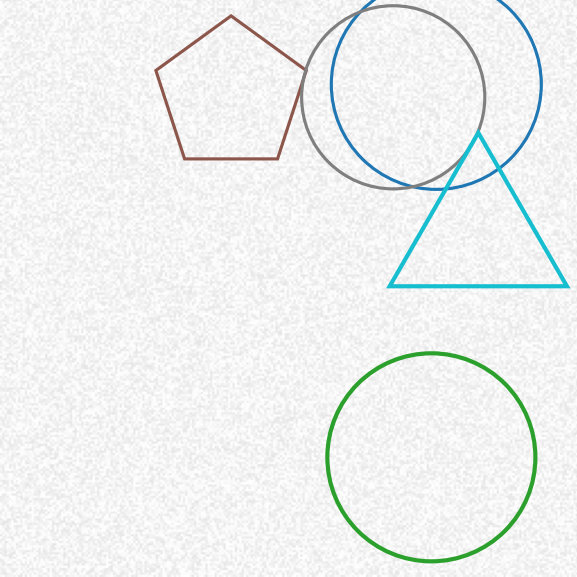[{"shape": "circle", "thickness": 1.5, "radius": 0.91, "center": [0.756, 0.853]}, {"shape": "circle", "thickness": 2, "radius": 0.9, "center": [0.747, 0.207]}, {"shape": "pentagon", "thickness": 1.5, "radius": 0.68, "center": [0.4, 0.835]}, {"shape": "circle", "thickness": 1.5, "radius": 0.79, "center": [0.681, 0.831]}, {"shape": "triangle", "thickness": 2, "radius": 0.89, "center": [0.828, 0.592]}]